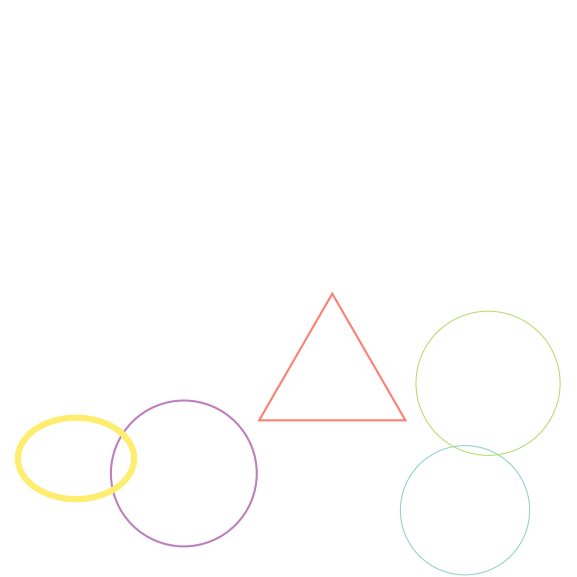[{"shape": "circle", "thickness": 0.5, "radius": 0.56, "center": [0.805, 0.116]}, {"shape": "triangle", "thickness": 1, "radius": 0.73, "center": [0.575, 0.344]}, {"shape": "circle", "thickness": 0.5, "radius": 0.62, "center": [0.845, 0.335]}, {"shape": "circle", "thickness": 1, "radius": 0.63, "center": [0.318, 0.179]}, {"shape": "oval", "thickness": 3, "radius": 0.5, "center": [0.132, 0.205]}]